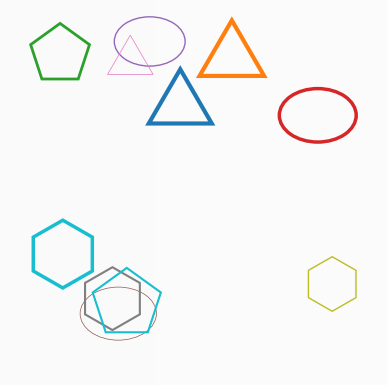[{"shape": "triangle", "thickness": 3, "radius": 0.47, "center": [0.465, 0.726]}, {"shape": "triangle", "thickness": 3, "radius": 0.48, "center": [0.598, 0.851]}, {"shape": "pentagon", "thickness": 2, "radius": 0.4, "center": [0.155, 0.859]}, {"shape": "oval", "thickness": 2.5, "radius": 0.5, "center": [0.82, 0.7]}, {"shape": "oval", "thickness": 1, "radius": 0.46, "center": [0.386, 0.892]}, {"shape": "oval", "thickness": 0.5, "radius": 0.49, "center": [0.305, 0.185]}, {"shape": "triangle", "thickness": 0.5, "radius": 0.34, "center": [0.336, 0.84]}, {"shape": "hexagon", "thickness": 1.5, "radius": 0.41, "center": [0.29, 0.224]}, {"shape": "hexagon", "thickness": 1, "radius": 0.35, "center": [0.857, 0.262]}, {"shape": "pentagon", "thickness": 1.5, "radius": 0.46, "center": [0.327, 0.212]}, {"shape": "hexagon", "thickness": 2.5, "radius": 0.44, "center": [0.162, 0.34]}]